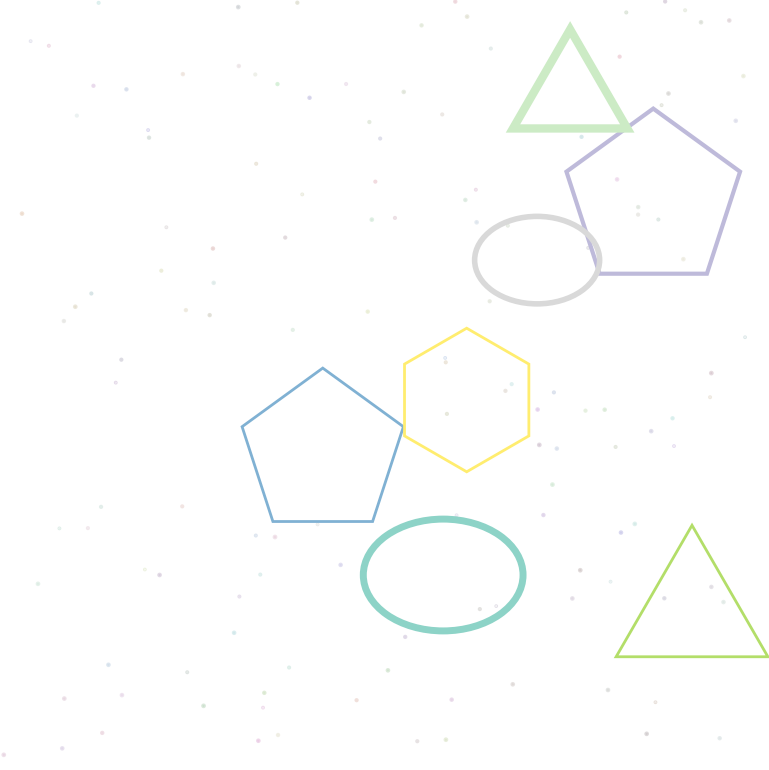[{"shape": "oval", "thickness": 2.5, "radius": 0.52, "center": [0.576, 0.253]}, {"shape": "pentagon", "thickness": 1.5, "radius": 0.59, "center": [0.848, 0.74]}, {"shape": "pentagon", "thickness": 1, "radius": 0.55, "center": [0.419, 0.412]}, {"shape": "triangle", "thickness": 1, "radius": 0.57, "center": [0.899, 0.204]}, {"shape": "oval", "thickness": 2, "radius": 0.41, "center": [0.698, 0.662]}, {"shape": "triangle", "thickness": 3, "radius": 0.43, "center": [0.74, 0.876]}, {"shape": "hexagon", "thickness": 1, "radius": 0.47, "center": [0.606, 0.481]}]